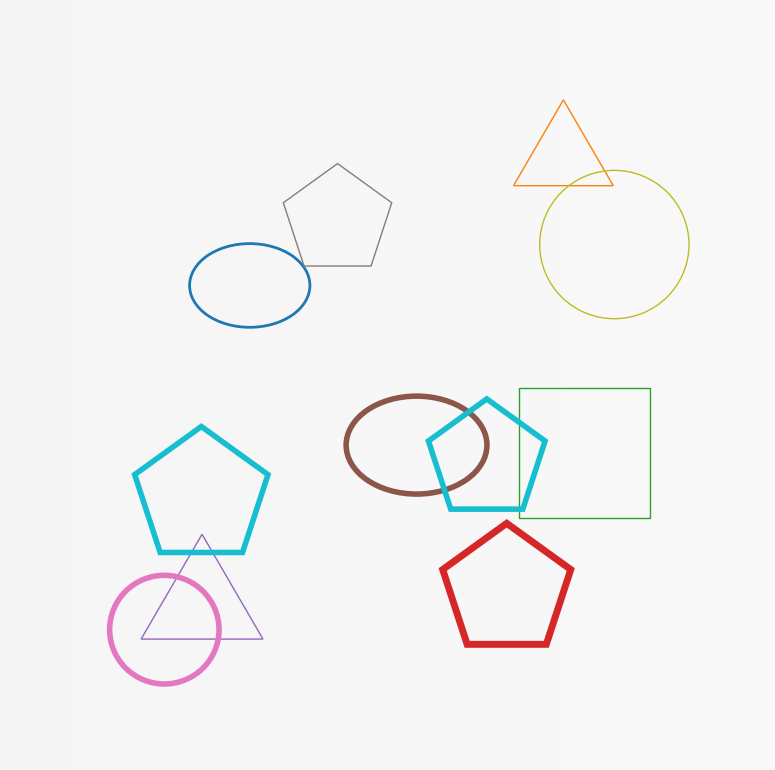[{"shape": "oval", "thickness": 1, "radius": 0.39, "center": [0.322, 0.629]}, {"shape": "triangle", "thickness": 0.5, "radius": 0.37, "center": [0.727, 0.796]}, {"shape": "square", "thickness": 0.5, "radius": 0.42, "center": [0.754, 0.411]}, {"shape": "pentagon", "thickness": 2.5, "radius": 0.43, "center": [0.654, 0.233]}, {"shape": "triangle", "thickness": 0.5, "radius": 0.45, "center": [0.261, 0.215]}, {"shape": "oval", "thickness": 2, "radius": 0.45, "center": [0.537, 0.422]}, {"shape": "circle", "thickness": 2, "radius": 0.35, "center": [0.212, 0.182]}, {"shape": "pentagon", "thickness": 0.5, "radius": 0.37, "center": [0.436, 0.714]}, {"shape": "circle", "thickness": 0.5, "radius": 0.48, "center": [0.793, 0.682]}, {"shape": "pentagon", "thickness": 2, "radius": 0.4, "center": [0.628, 0.403]}, {"shape": "pentagon", "thickness": 2, "radius": 0.45, "center": [0.26, 0.356]}]